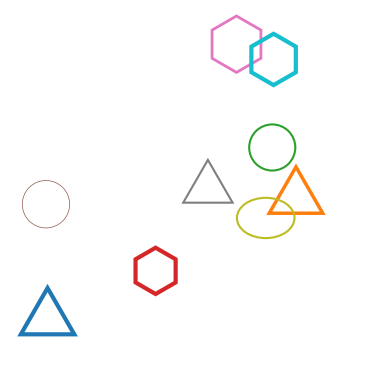[{"shape": "triangle", "thickness": 3, "radius": 0.4, "center": [0.124, 0.172]}, {"shape": "triangle", "thickness": 2.5, "radius": 0.4, "center": [0.769, 0.486]}, {"shape": "circle", "thickness": 1.5, "radius": 0.3, "center": [0.707, 0.617]}, {"shape": "hexagon", "thickness": 3, "radius": 0.3, "center": [0.404, 0.296]}, {"shape": "circle", "thickness": 0.5, "radius": 0.31, "center": [0.119, 0.47]}, {"shape": "hexagon", "thickness": 2, "radius": 0.37, "center": [0.614, 0.885]}, {"shape": "triangle", "thickness": 1.5, "radius": 0.37, "center": [0.54, 0.511]}, {"shape": "oval", "thickness": 1.5, "radius": 0.37, "center": [0.69, 0.434]}, {"shape": "hexagon", "thickness": 3, "radius": 0.33, "center": [0.711, 0.846]}]